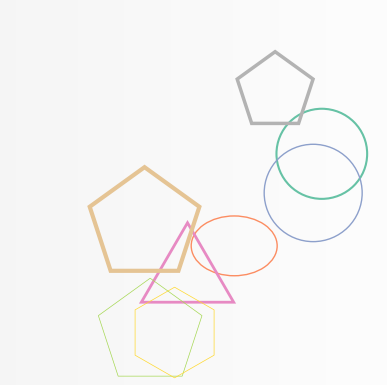[{"shape": "circle", "thickness": 1.5, "radius": 0.59, "center": [0.83, 0.6]}, {"shape": "oval", "thickness": 1, "radius": 0.55, "center": [0.604, 0.361]}, {"shape": "circle", "thickness": 1, "radius": 0.63, "center": [0.808, 0.499]}, {"shape": "triangle", "thickness": 2, "radius": 0.69, "center": [0.484, 0.284]}, {"shape": "pentagon", "thickness": 0.5, "radius": 0.7, "center": [0.388, 0.137]}, {"shape": "hexagon", "thickness": 0.5, "radius": 0.59, "center": [0.451, 0.136]}, {"shape": "pentagon", "thickness": 3, "radius": 0.74, "center": [0.373, 0.417]}, {"shape": "pentagon", "thickness": 2.5, "radius": 0.51, "center": [0.71, 0.763]}]